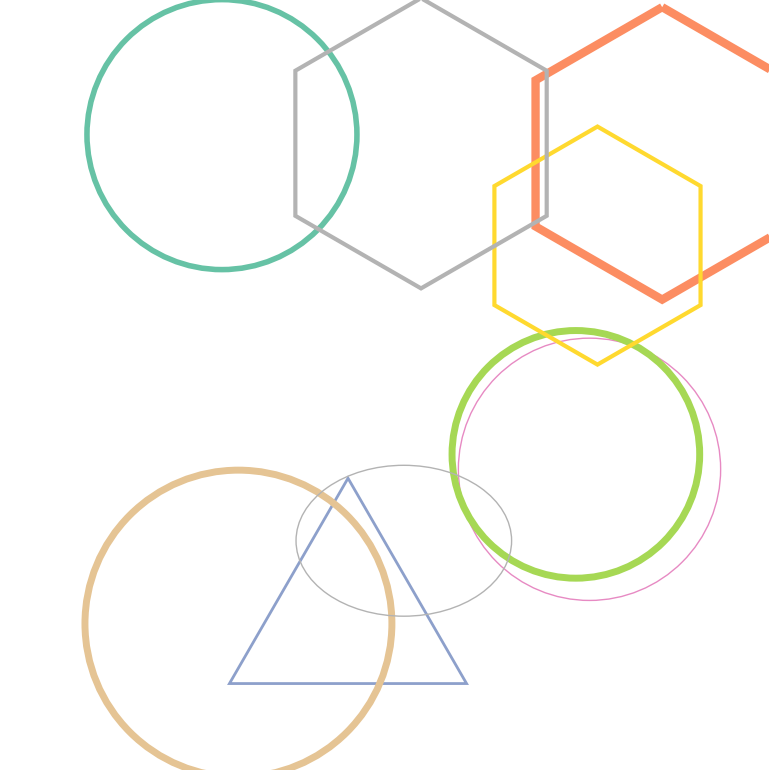[{"shape": "circle", "thickness": 2, "radius": 0.88, "center": [0.288, 0.825]}, {"shape": "hexagon", "thickness": 3, "radius": 0.95, "center": [0.86, 0.801]}, {"shape": "triangle", "thickness": 1, "radius": 0.89, "center": [0.452, 0.201]}, {"shape": "circle", "thickness": 0.5, "radius": 0.85, "center": [0.766, 0.391]}, {"shape": "circle", "thickness": 2.5, "radius": 0.8, "center": [0.748, 0.41]}, {"shape": "hexagon", "thickness": 1.5, "radius": 0.77, "center": [0.776, 0.681]}, {"shape": "circle", "thickness": 2.5, "radius": 1.0, "center": [0.31, 0.19]}, {"shape": "oval", "thickness": 0.5, "radius": 0.7, "center": [0.524, 0.298]}, {"shape": "hexagon", "thickness": 1.5, "radius": 0.94, "center": [0.547, 0.814]}]